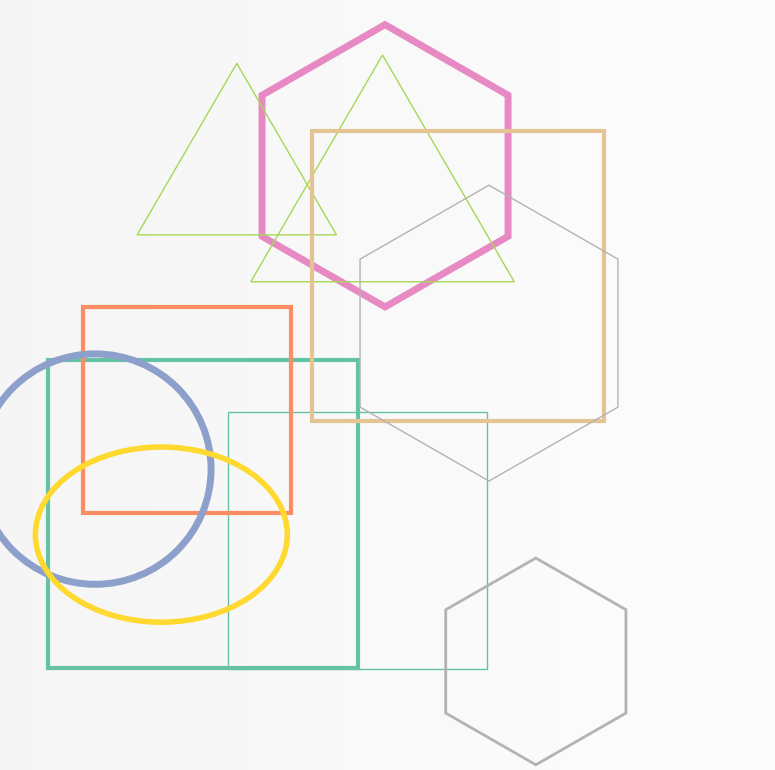[{"shape": "square", "thickness": 0.5, "radius": 0.84, "center": [0.462, 0.298]}, {"shape": "square", "thickness": 1.5, "radius": 1.0, "center": [0.262, 0.332]}, {"shape": "square", "thickness": 1.5, "radius": 0.67, "center": [0.241, 0.467]}, {"shape": "circle", "thickness": 2.5, "radius": 0.75, "center": [0.123, 0.391]}, {"shape": "hexagon", "thickness": 2.5, "radius": 0.92, "center": [0.497, 0.785]}, {"shape": "triangle", "thickness": 0.5, "radius": 0.74, "center": [0.306, 0.769]}, {"shape": "triangle", "thickness": 0.5, "radius": 0.98, "center": [0.494, 0.732]}, {"shape": "oval", "thickness": 2, "radius": 0.81, "center": [0.208, 0.306]}, {"shape": "square", "thickness": 1.5, "radius": 0.94, "center": [0.591, 0.642]}, {"shape": "hexagon", "thickness": 1, "radius": 0.67, "center": [0.691, 0.141]}, {"shape": "hexagon", "thickness": 0.5, "radius": 0.96, "center": [0.631, 0.567]}]